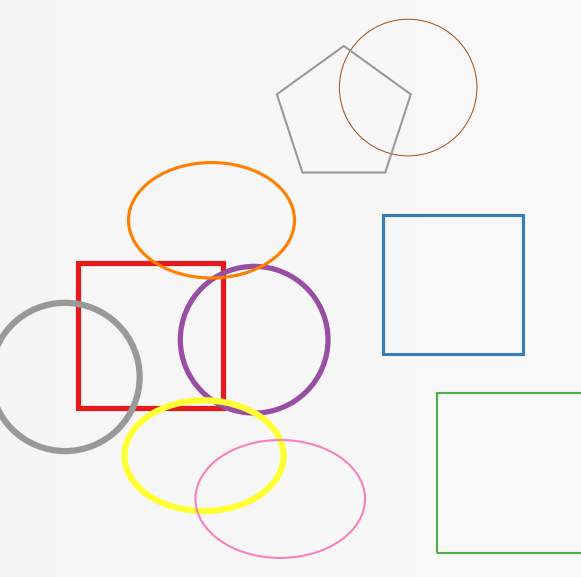[{"shape": "square", "thickness": 2.5, "radius": 0.62, "center": [0.259, 0.418]}, {"shape": "square", "thickness": 1.5, "radius": 0.6, "center": [0.78, 0.506]}, {"shape": "square", "thickness": 1, "radius": 0.69, "center": [0.89, 0.18]}, {"shape": "circle", "thickness": 2.5, "radius": 0.64, "center": [0.437, 0.411]}, {"shape": "oval", "thickness": 1.5, "radius": 0.71, "center": [0.364, 0.618]}, {"shape": "oval", "thickness": 3, "radius": 0.68, "center": [0.351, 0.21]}, {"shape": "circle", "thickness": 0.5, "radius": 0.59, "center": [0.702, 0.848]}, {"shape": "oval", "thickness": 1, "radius": 0.73, "center": [0.482, 0.135]}, {"shape": "pentagon", "thickness": 1, "radius": 0.61, "center": [0.592, 0.798]}, {"shape": "circle", "thickness": 3, "radius": 0.64, "center": [0.112, 0.346]}]